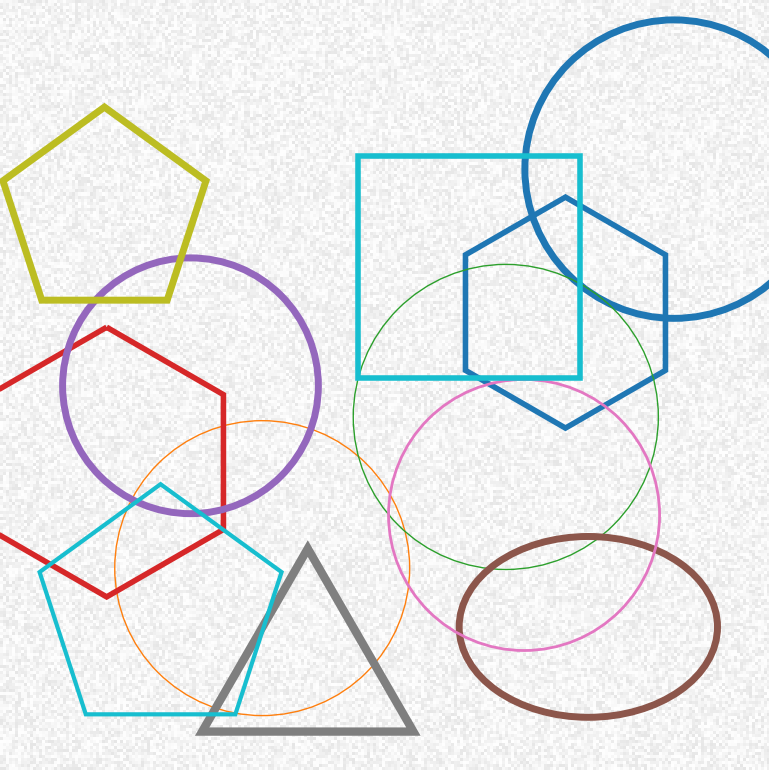[{"shape": "hexagon", "thickness": 2, "radius": 0.75, "center": [0.734, 0.594]}, {"shape": "circle", "thickness": 2.5, "radius": 0.97, "center": [0.875, 0.78]}, {"shape": "circle", "thickness": 0.5, "radius": 0.96, "center": [0.341, 0.262]}, {"shape": "circle", "thickness": 0.5, "radius": 0.99, "center": [0.657, 0.459]}, {"shape": "hexagon", "thickness": 2, "radius": 0.88, "center": [0.139, 0.4]}, {"shape": "circle", "thickness": 2.5, "radius": 0.83, "center": [0.247, 0.499]}, {"shape": "oval", "thickness": 2.5, "radius": 0.84, "center": [0.764, 0.186]}, {"shape": "circle", "thickness": 1, "radius": 0.88, "center": [0.681, 0.331]}, {"shape": "triangle", "thickness": 3, "radius": 0.79, "center": [0.4, 0.129]}, {"shape": "pentagon", "thickness": 2.5, "radius": 0.69, "center": [0.136, 0.722]}, {"shape": "pentagon", "thickness": 1.5, "radius": 0.83, "center": [0.209, 0.206]}, {"shape": "square", "thickness": 2, "radius": 0.72, "center": [0.609, 0.653]}]